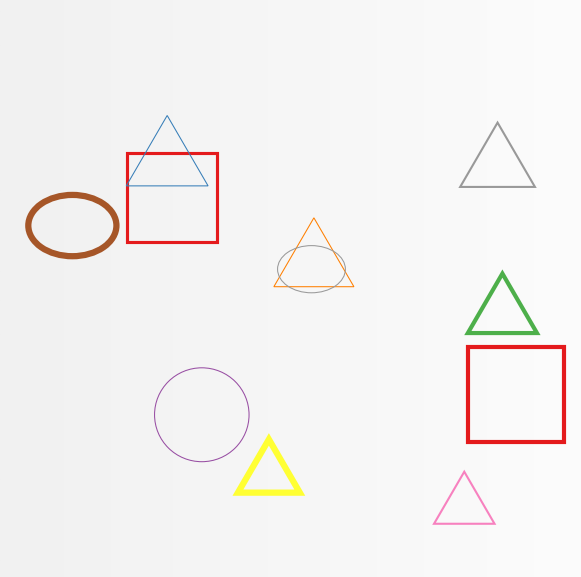[{"shape": "square", "thickness": 1.5, "radius": 0.39, "center": [0.297, 0.657]}, {"shape": "square", "thickness": 2, "radius": 0.41, "center": [0.888, 0.317]}, {"shape": "triangle", "thickness": 0.5, "radius": 0.41, "center": [0.288, 0.718]}, {"shape": "triangle", "thickness": 2, "radius": 0.34, "center": [0.864, 0.457]}, {"shape": "circle", "thickness": 0.5, "radius": 0.41, "center": [0.347, 0.281]}, {"shape": "triangle", "thickness": 0.5, "radius": 0.4, "center": [0.54, 0.542]}, {"shape": "triangle", "thickness": 3, "radius": 0.31, "center": [0.463, 0.177]}, {"shape": "oval", "thickness": 3, "radius": 0.38, "center": [0.125, 0.609]}, {"shape": "triangle", "thickness": 1, "radius": 0.3, "center": [0.799, 0.122]}, {"shape": "triangle", "thickness": 1, "radius": 0.37, "center": [0.856, 0.713]}, {"shape": "oval", "thickness": 0.5, "radius": 0.29, "center": [0.536, 0.533]}]